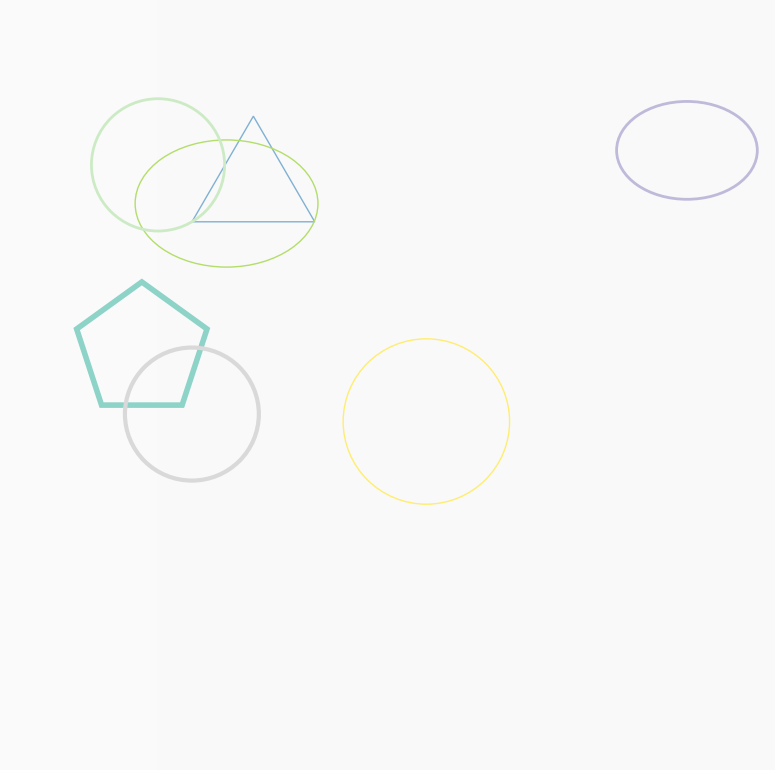[{"shape": "pentagon", "thickness": 2, "radius": 0.44, "center": [0.183, 0.545]}, {"shape": "oval", "thickness": 1, "radius": 0.45, "center": [0.886, 0.805]}, {"shape": "triangle", "thickness": 0.5, "radius": 0.46, "center": [0.327, 0.758]}, {"shape": "oval", "thickness": 0.5, "radius": 0.59, "center": [0.292, 0.736]}, {"shape": "circle", "thickness": 1.5, "radius": 0.43, "center": [0.248, 0.462]}, {"shape": "circle", "thickness": 1, "radius": 0.43, "center": [0.204, 0.786]}, {"shape": "circle", "thickness": 0.5, "radius": 0.54, "center": [0.55, 0.453]}]